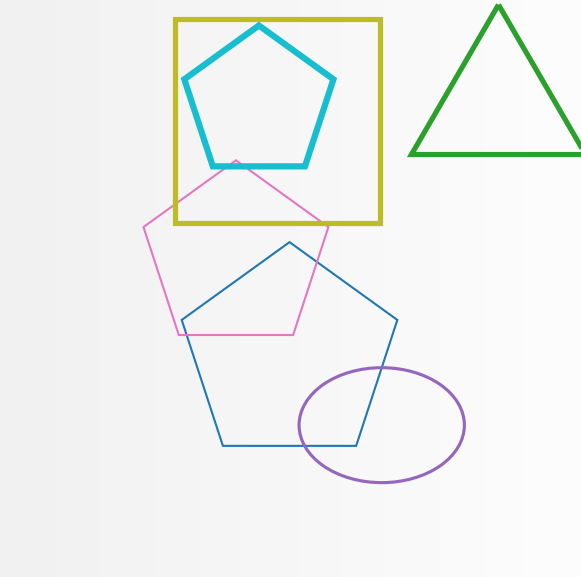[{"shape": "pentagon", "thickness": 1, "radius": 0.98, "center": [0.498, 0.385]}, {"shape": "triangle", "thickness": 2.5, "radius": 0.86, "center": [0.858, 0.818]}, {"shape": "oval", "thickness": 1.5, "radius": 0.71, "center": [0.657, 0.263]}, {"shape": "pentagon", "thickness": 1, "radius": 0.84, "center": [0.406, 0.554]}, {"shape": "square", "thickness": 2.5, "radius": 0.88, "center": [0.478, 0.789]}, {"shape": "pentagon", "thickness": 3, "radius": 0.67, "center": [0.445, 0.82]}]